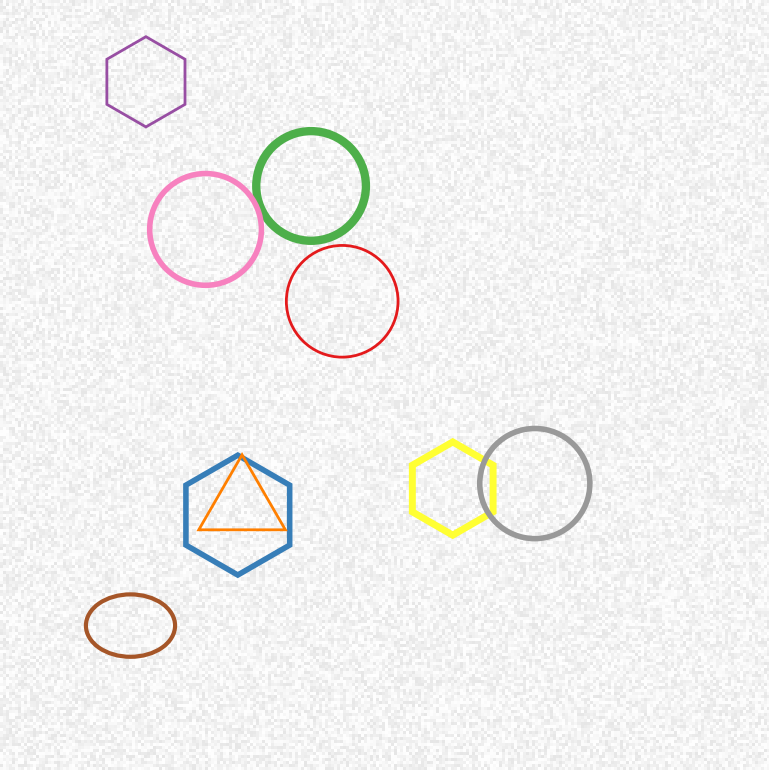[{"shape": "circle", "thickness": 1, "radius": 0.36, "center": [0.444, 0.609]}, {"shape": "hexagon", "thickness": 2, "radius": 0.39, "center": [0.309, 0.331]}, {"shape": "circle", "thickness": 3, "radius": 0.36, "center": [0.404, 0.758]}, {"shape": "hexagon", "thickness": 1, "radius": 0.29, "center": [0.19, 0.894]}, {"shape": "triangle", "thickness": 1, "radius": 0.32, "center": [0.314, 0.344]}, {"shape": "hexagon", "thickness": 2.5, "radius": 0.3, "center": [0.588, 0.366]}, {"shape": "oval", "thickness": 1.5, "radius": 0.29, "center": [0.169, 0.188]}, {"shape": "circle", "thickness": 2, "radius": 0.36, "center": [0.267, 0.702]}, {"shape": "circle", "thickness": 2, "radius": 0.36, "center": [0.695, 0.372]}]